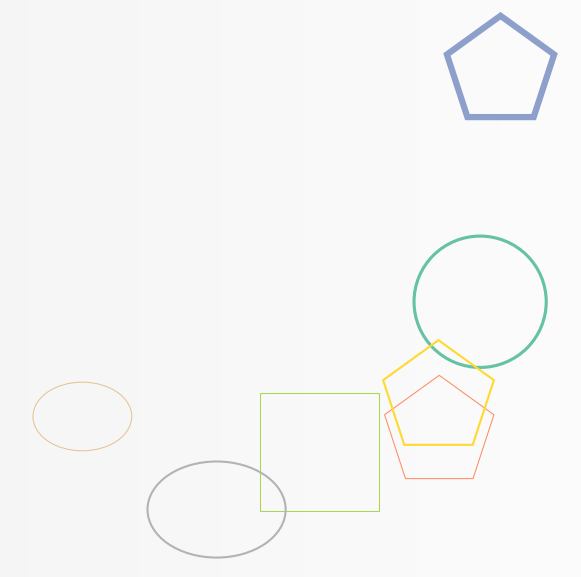[{"shape": "circle", "thickness": 1.5, "radius": 0.57, "center": [0.826, 0.477]}, {"shape": "pentagon", "thickness": 0.5, "radius": 0.49, "center": [0.756, 0.25]}, {"shape": "pentagon", "thickness": 3, "radius": 0.48, "center": [0.861, 0.875]}, {"shape": "square", "thickness": 0.5, "radius": 0.51, "center": [0.55, 0.216]}, {"shape": "pentagon", "thickness": 1, "radius": 0.5, "center": [0.754, 0.31]}, {"shape": "oval", "thickness": 0.5, "radius": 0.42, "center": [0.142, 0.278]}, {"shape": "oval", "thickness": 1, "radius": 0.59, "center": [0.373, 0.117]}]